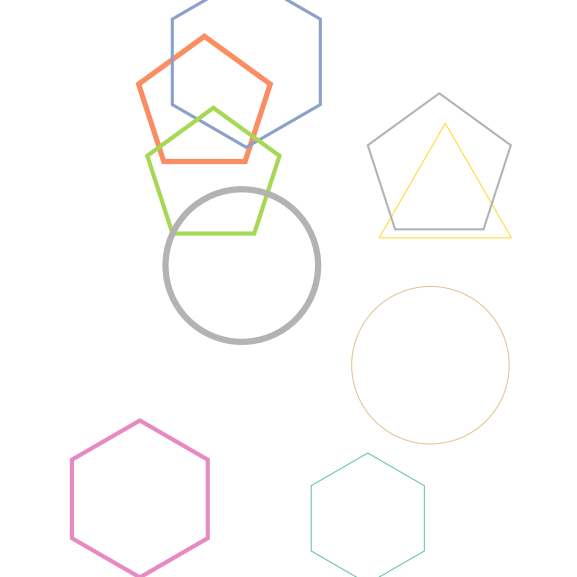[{"shape": "hexagon", "thickness": 0.5, "radius": 0.57, "center": [0.637, 0.102]}, {"shape": "pentagon", "thickness": 2.5, "radius": 0.6, "center": [0.354, 0.816]}, {"shape": "hexagon", "thickness": 1.5, "radius": 0.74, "center": [0.427, 0.892]}, {"shape": "hexagon", "thickness": 2, "radius": 0.68, "center": [0.242, 0.135]}, {"shape": "pentagon", "thickness": 2, "radius": 0.6, "center": [0.37, 0.692]}, {"shape": "triangle", "thickness": 0.5, "radius": 0.66, "center": [0.771, 0.653]}, {"shape": "circle", "thickness": 0.5, "radius": 0.68, "center": [0.745, 0.367]}, {"shape": "circle", "thickness": 3, "radius": 0.66, "center": [0.419, 0.539]}, {"shape": "pentagon", "thickness": 1, "radius": 0.65, "center": [0.761, 0.707]}]